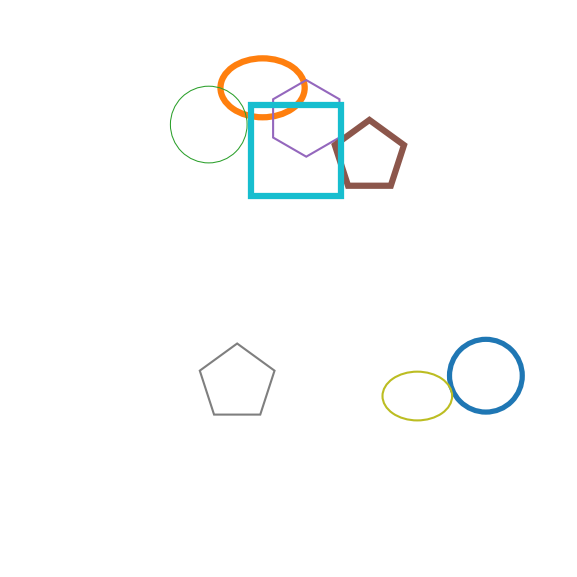[{"shape": "circle", "thickness": 2.5, "radius": 0.31, "center": [0.841, 0.349]}, {"shape": "oval", "thickness": 3, "radius": 0.36, "center": [0.455, 0.847]}, {"shape": "circle", "thickness": 0.5, "radius": 0.33, "center": [0.361, 0.783]}, {"shape": "hexagon", "thickness": 1, "radius": 0.33, "center": [0.53, 0.794]}, {"shape": "pentagon", "thickness": 3, "radius": 0.31, "center": [0.64, 0.728]}, {"shape": "pentagon", "thickness": 1, "radius": 0.34, "center": [0.411, 0.336]}, {"shape": "oval", "thickness": 1, "radius": 0.3, "center": [0.723, 0.313]}, {"shape": "square", "thickness": 3, "radius": 0.39, "center": [0.513, 0.738]}]